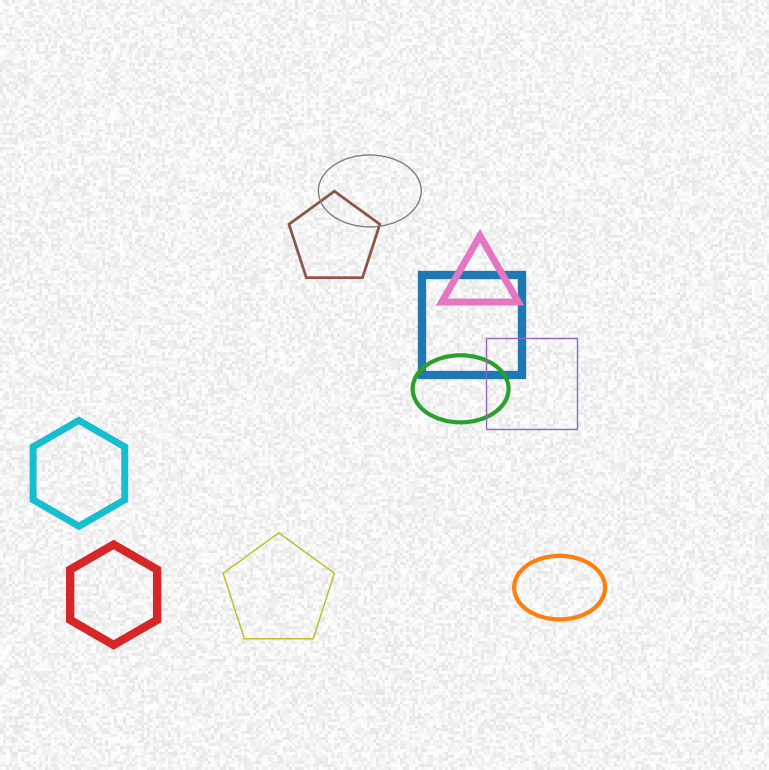[{"shape": "square", "thickness": 3, "radius": 0.32, "center": [0.613, 0.578]}, {"shape": "oval", "thickness": 1.5, "radius": 0.3, "center": [0.727, 0.237]}, {"shape": "oval", "thickness": 1.5, "radius": 0.31, "center": [0.598, 0.495]}, {"shape": "hexagon", "thickness": 3, "radius": 0.33, "center": [0.148, 0.228]}, {"shape": "square", "thickness": 0.5, "radius": 0.3, "center": [0.69, 0.502]}, {"shape": "pentagon", "thickness": 1, "radius": 0.31, "center": [0.434, 0.69]}, {"shape": "triangle", "thickness": 2.5, "radius": 0.29, "center": [0.623, 0.636]}, {"shape": "oval", "thickness": 0.5, "radius": 0.33, "center": [0.48, 0.752]}, {"shape": "pentagon", "thickness": 0.5, "radius": 0.38, "center": [0.362, 0.232]}, {"shape": "hexagon", "thickness": 2.5, "radius": 0.34, "center": [0.102, 0.385]}]